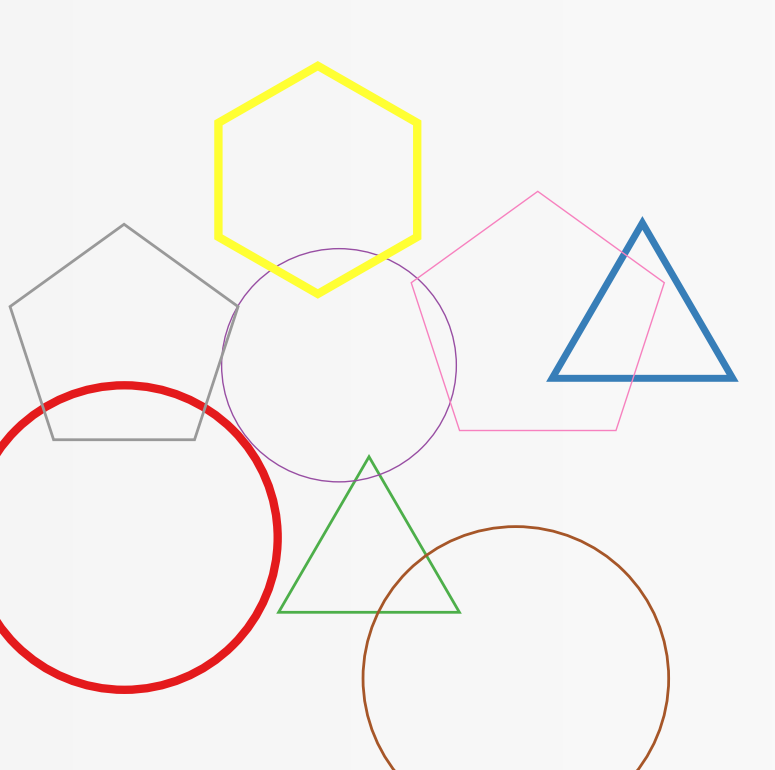[{"shape": "circle", "thickness": 3, "radius": 0.99, "center": [0.161, 0.302]}, {"shape": "triangle", "thickness": 2.5, "radius": 0.67, "center": [0.829, 0.576]}, {"shape": "triangle", "thickness": 1, "radius": 0.67, "center": [0.476, 0.272]}, {"shape": "circle", "thickness": 0.5, "radius": 0.76, "center": [0.437, 0.526]}, {"shape": "hexagon", "thickness": 3, "radius": 0.74, "center": [0.41, 0.766]}, {"shape": "circle", "thickness": 1, "radius": 0.99, "center": [0.666, 0.119]}, {"shape": "pentagon", "thickness": 0.5, "radius": 0.86, "center": [0.694, 0.58]}, {"shape": "pentagon", "thickness": 1, "radius": 0.77, "center": [0.16, 0.554]}]